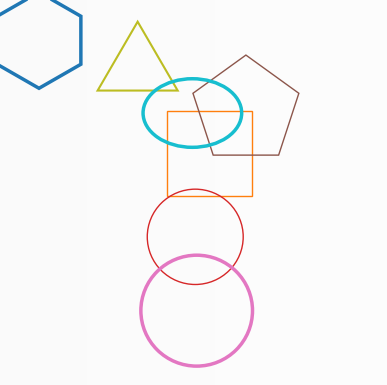[{"shape": "hexagon", "thickness": 2.5, "radius": 0.62, "center": [0.101, 0.895]}, {"shape": "square", "thickness": 1, "radius": 0.55, "center": [0.54, 0.601]}, {"shape": "circle", "thickness": 1, "radius": 0.62, "center": [0.504, 0.385]}, {"shape": "pentagon", "thickness": 1, "radius": 0.72, "center": [0.635, 0.713]}, {"shape": "circle", "thickness": 2.5, "radius": 0.72, "center": [0.508, 0.193]}, {"shape": "triangle", "thickness": 1.5, "radius": 0.6, "center": [0.355, 0.824]}, {"shape": "oval", "thickness": 2.5, "radius": 0.64, "center": [0.496, 0.706]}]